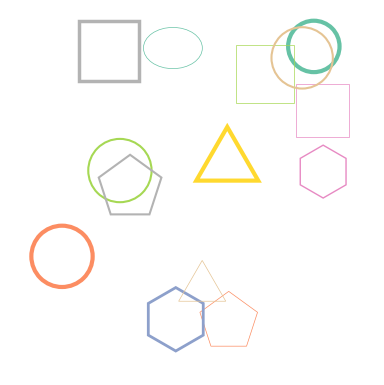[{"shape": "circle", "thickness": 3, "radius": 0.33, "center": [0.815, 0.879]}, {"shape": "oval", "thickness": 0.5, "radius": 0.38, "center": [0.449, 0.875]}, {"shape": "pentagon", "thickness": 0.5, "radius": 0.39, "center": [0.594, 0.164]}, {"shape": "circle", "thickness": 3, "radius": 0.4, "center": [0.161, 0.334]}, {"shape": "hexagon", "thickness": 2, "radius": 0.41, "center": [0.457, 0.171]}, {"shape": "square", "thickness": 0.5, "radius": 0.34, "center": [0.837, 0.713]}, {"shape": "hexagon", "thickness": 1, "radius": 0.34, "center": [0.839, 0.554]}, {"shape": "circle", "thickness": 1.5, "radius": 0.41, "center": [0.311, 0.557]}, {"shape": "square", "thickness": 0.5, "radius": 0.37, "center": [0.688, 0.808]}, {"shape": "triangle", "thickness": 3, "radius": 0.46, "center": [0.59, 0.577]}, {"shape": "circle", "thickness": 1.5, "radius": 0.4, "center": [0.785, 0.85]}, {"shape": "triangle", "thickness": 0.5, "radius": 0.35, "center": [0.525, 0.253]}, {"shape": "square", "thickness": 2.5, "radius": 0.39, "center": [0.283, 0.867]}, {"shape": "pentagon", "thickness": 1.5, "radius": 0.43, "center": [0.338, 0.512]}]